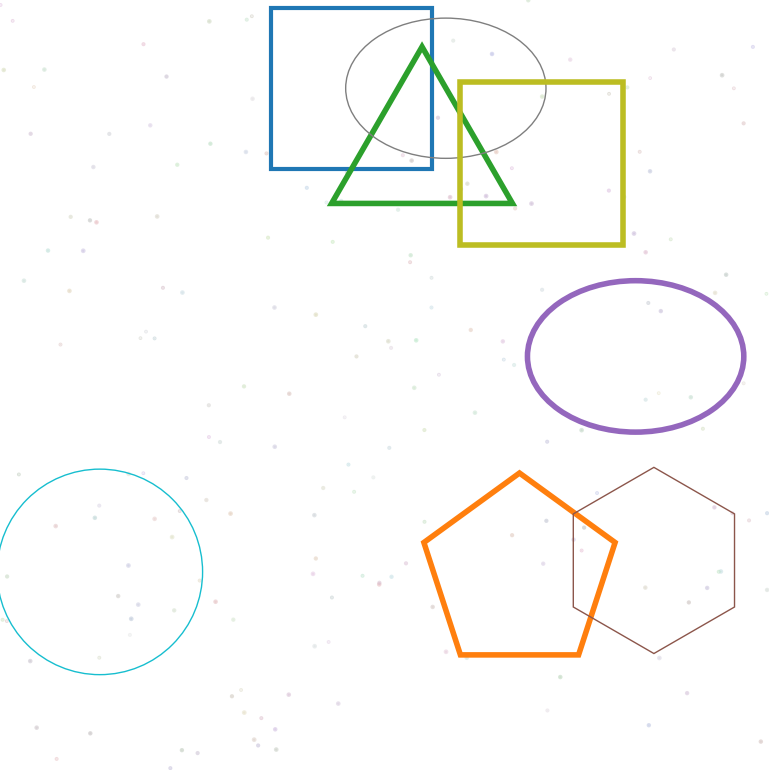[{"shape": "square", "thickness": 1.5, "radius": 0.52, "center": [0.457, 0.885]}, {"shape": "pentagon", "thickness": 2, "radius": 0.65, "center": [0.675, 0.255]}, {"shape": "triangle", "thickness": 2, "radius": 0.68, "center": [0.548, 0.804]}, {"shape": "oval", "thickness": 2, "radius": 0.7, "center": [0.825, 0.537]}, {"shape": "hexagon", "thickness": 0.5, "radius": 0.6, "center": [0.849, 0.272]}, {"shape": "oval", "thickness": 0.5, "radius": 0.65, "center": [0.579, 0.885]}, {"shape": "square", "thickness": 2, "radius": 0.53, "center": [0.703, 0.787]}, {"shape": "circle", "thickness": 0.5, "radius": 0.67, "center": [0.13, 0.257]}]